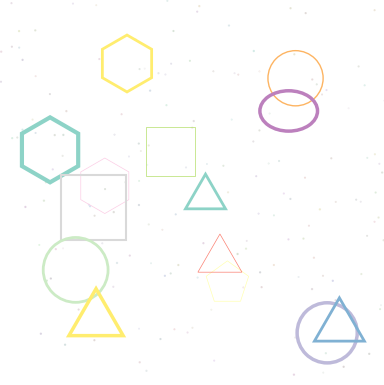[{"shape": "triangle", "thickness": 2, "radius": 0.3, "center": [0.534, 0.488]}, {"shape": "hexagon", "thickness": 3, "radius": 0.42, "center": [0.13, 0.611]}, {"shape": "pentagon", "thickness": 0.5, "radius": 0.29, "center": [0.591, 0.264]}, {"shape": "circle", "thickness": 2.5, "radius": 0.39, "center": [0.85, 0.136]}, {"shape": "triangle", "thickness": 0.5, "radius": 0.33, "center": [0.571, 0.326]}, {"shape": "triangle", "thickness": 2, "radius": 0.37, "center": [0.882, 0.151]}, {"shape": "circle", "thickness": 1, "radius": 0.36, "center": [0.768, 0.797]}, {"shape": "square", "thickness": 0.5, "radius": 0.32, "center": [0.444, 0.607]}, {"shape": "hexagon", "thickness": 0.5, "radius": 0.36, "center": [0.272, 0.517]}, {"shape": "square", "thickness": 1.5, "radius": 0.42, "center": [0.243, 0.462]}, {"shape": "oval", "thickness": 2.5, "radius": 0.37, "center": [0.75, 0.712]}, {"shape": "circle", "thickness": 2, "radius": 0.42, "center": [0.196, 0.299]}, {"shape": "hexagon", "thickness": 2, "radius": 0.37, "center": [0.33, 0.835]}, {"shape": "triangle", "thickness": 2.5, "radius": 0.41, "center": [0.249, 0.169]}]